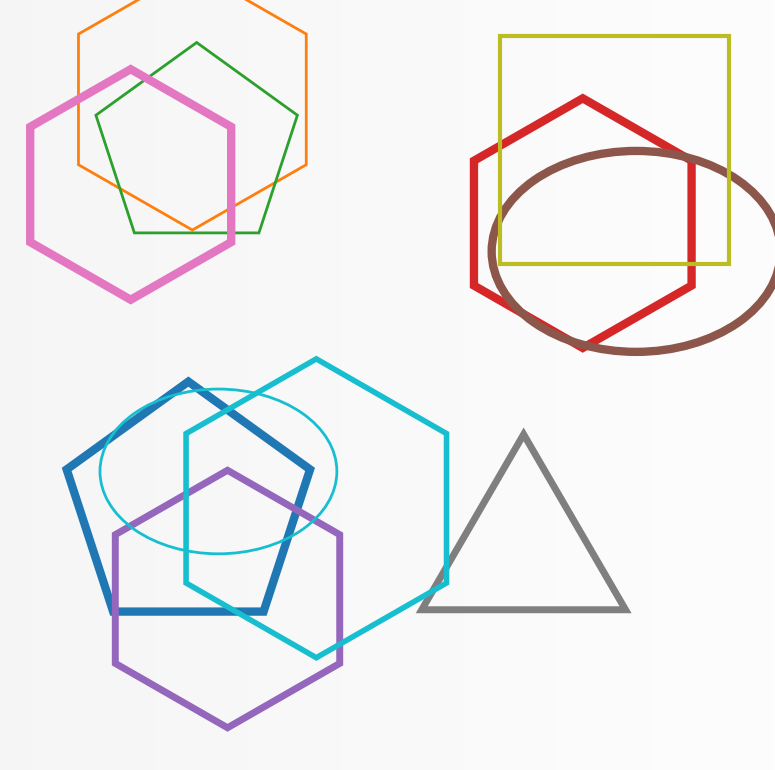[{"shape": "pentagon", "thickness": 3, "radius": 0.83, "center": [0.243, 0.339]}, {"shape": "hexagon", "thickness": 1, "radius": 0.85, "center": [0.248, 0.871]}, {"shape": "pentagon", "thickness": 1, "radius": 0.68, "center": [0.254, 0.808]}, {"shape": "hexagon", "thickness": 3, "radius": 0.81, "center": [0.752, 0.71]}, {"shape": "hexagon", "thickness": 2.5, "radius": 0.84, "center": [0.294, 0.222]}, {"shape": "oval", "thickness": 3, "radius": 0.93, "center": [0.821, 0.674]}, {"shape": "hexagon", "thickness": 3, "radius": 0.75, "center": [0.169, 0.76]}, {"shape": "triangle", "thickness": 2.5, "radius": 0.76, "center": [0.676, 0.284]}, {"shape": "square", "thickness": 1.5, "radius": 0.74, "center": [0.793, 0.805]}, {"shape": "oval", "thickness": 1, "radius": 0.76, "center": [0.282, 0.388]}, {"shape": "hexagon", "thickness": 2, "radius": 0.97, "center": [0.408, 0.34]}]